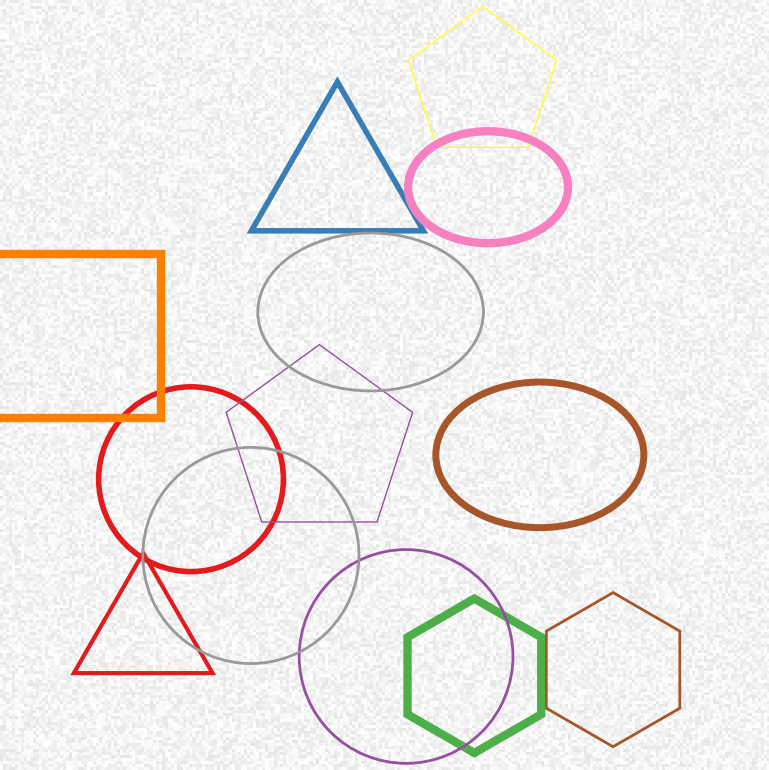[{"shape": "triangle", "thickness": 1.5, "radius": 0.52, "center": [0.186, 0.178]}, {"shape": "circle", "thickness": 2, "radius": 0.6, "center": [0.248, 0.378]}, {"shape": "triangle", "thickness": 2, "radius": 0.64, "center": [0.438, 0.765]}, {"shape": "hexagon", "thickness": 3, "radius": 0.5, "center": [0.616, 0.122]}, {"shape": "pentagon", "thickness": 0.5, "radius": 0.64, "center": [0.415, 0.425]}, {"shape": "circle", "thickness": 1, "radius": 0.69, "center": [0.527, 0.147]}, {"shape": "square", "thickness": 3, "radius": 0.53, "center": [0.103, 0.564]}, {"shape": "pentagon", "thickness": 0.5, "radius": 0.51, "center": [0.627, 0.891]}, {"shape": "hexagon", "thickness": 1, "radius": 0.5, "center": [0.796, 0.13]}, {"shape": "oval", "thickness": 2.5, "radius": 0.68, "center": [0.701, 0.409]}, {"shape": "oval", "thickness": 3, "radius": 0.52, "center": [0.634, 0.757]}, {"shape": "circle", "thickness": 1, "radius": 0.7, "center": [0.326, 0.279]}, {"shape": "oval", "thickness": 1, "radius": 0.73, "center": [0.481, 0.595]}]